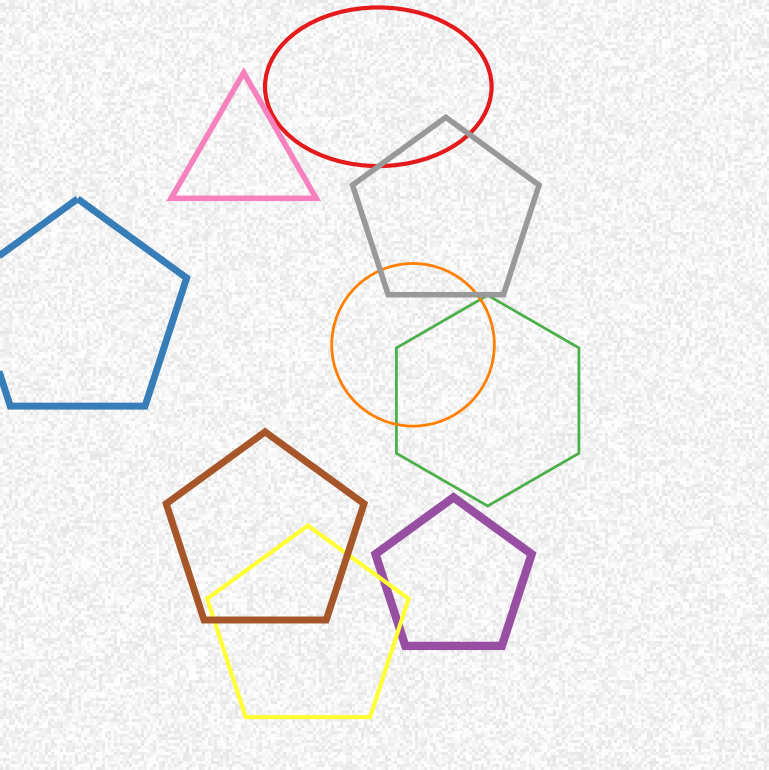[{"shape": "oval", "thickness": 1.5, "radius": 0.74, "center": [0.491, 0.887]}, {"shape": "pentagon", "thickness": 2.5, "radius": 0.74, "center": [0.101, 0.593]}, {"shape": "hexagon", "thickness": 1, "radius": 0.68, "center": [0.633, 0.48]}, {"shape": "pentagon", "thickness": 3, "radius": 0.53, "center": [0.589, 0.247]}, {"shape": "circle", "thickness": 1, "radius": 0.53, "center": [0.536, 0.552]}, {"shape": "pentagon", "thickness": 1.5, "radius": 0.69, "center": [0.4, 0.18]}, {"shape": "pentagon", "thickness": 2.5, "radius": 0.68, "center": [0.344, 0.304]}, {"shape": "triangle", "thickness": 2, "radius": 0.54, "center": [0.316, 0.797]}, {"shape": "pentagon", "thickness": 2, "radius": 0.64, "center": [0.579, 0.72]}]